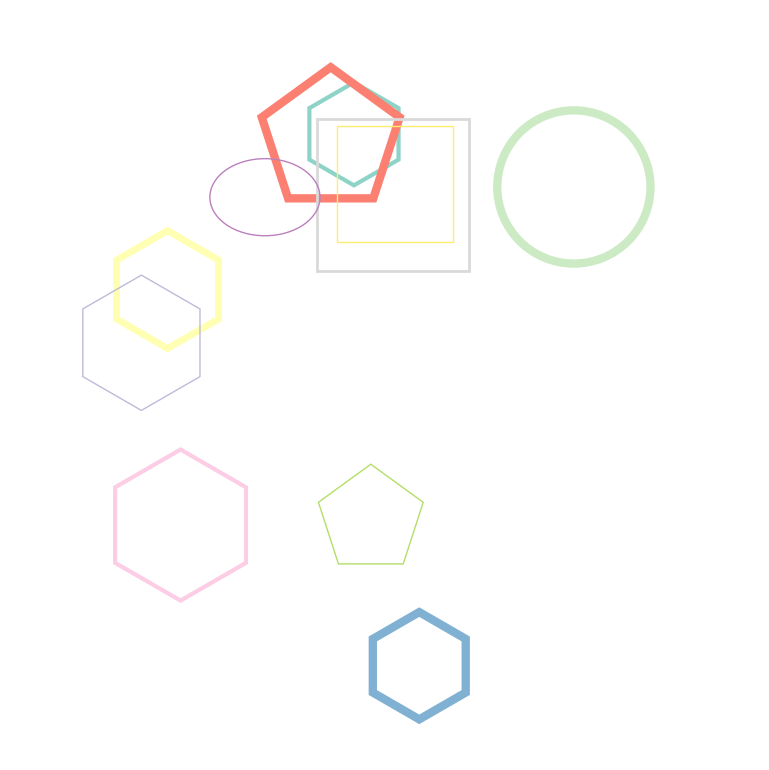[{"shape": "hexagon", "thickness": 1.5, "radius": 0.33, "center": [0.46, 0.826]}, {"shape": "hexagon", "thickness": 2.5, "radius": 0.38, "center": [0.218, 0.624]}, {"shape": "hexagon", "thickness": 0.5, "radius": 0.44, "center": [0.184, 0.555]}, {"shape": "pentagon", "thickness": 3, "radius": 0.47, "center": [0.429, 0.819]}, {"shape": "hexagon", "thickness": 3, "radius": 0.35, "center": [0.545, 0.135]}, {"shape": "pentagon", "thickness": 0.5, "radius": 0.36, "center": [0.482, 0.326]}, {"shape": "hexagon", "thickness": 1.5, "radius": 0.49, "center": [0.234, 0.318]}, {"shape": "square", "thickness": 1, "radius": 0.49, "center": [0.511, 0.747]}, {"shape": "oval", "thickness": 0.5, "radius": 0.36, "center": [0.344, 0.744]}, {"shape": "circle", "thickness": 3, "radius": 0.5, "center": [0.745, 0.757]}, {"shape": "square", "thickness": 0.5, "radius": 0.38, "center": [0.513, 0.761]}]